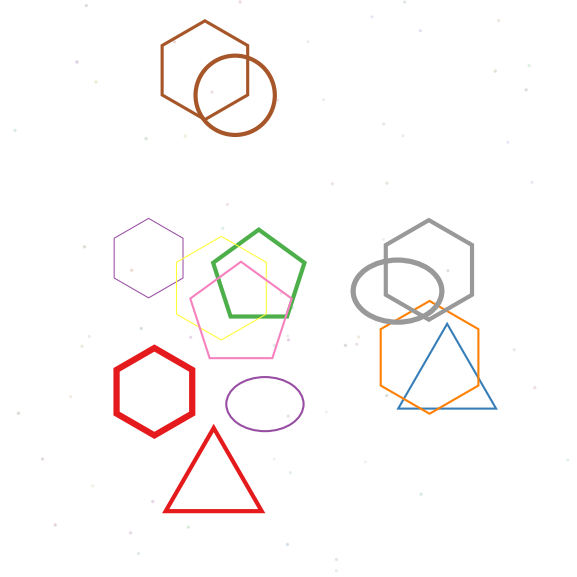[{"shape": "hexagon", "thickness": 3, "radius": 0.38, "center": [0.267, 0.321]}, {"shape": "triangle", "thickness": 2, "radius": 0.48, "center": [0.37, 0.162]}, {"shape": "triangle", "thickness": 1, "radius": 0.49, "center": [0.774, 0.341]}, {"shape": "pentagon", "thickness": 2, "radius": 0.42, "center": [0.448, 0.518]}, {"shape": "hexagon", "thickness": 0.5, "radius": 0.34, "center": [0.257, 0.552]}, {"shape": "oval", "thickness": 1, "radius": 0.33, "center": [0.459, 0.299]}, {"shape": "hexagon", "thickness": 1, "radius": 0.49, "center": [0.744, 0.38]}, {"shape": "hexagon", "thickness": 0.5, "radius": 0.45, "center": [0.383, 0.5]}, {"shape": "hexagon", "thickness": 1.5, "radius": 0.43, "center": [0.355, 0.878]}, {"shape": "circle", "thickness": 2, "radius": 0.34, "center": [0.407, 0.834]}, {"shape": "pentagon", "thickness": 1, "radius": 0.46, "center": [0.417, 0.454]}, {"shape": "hexagon", "thickness": 2, "radius": 0.43, "center": [0.743, 0.532]}, {"shape": "oval", "thickness": 2.5, "radius": 0.38, "center": [0.688, 0.495]}]